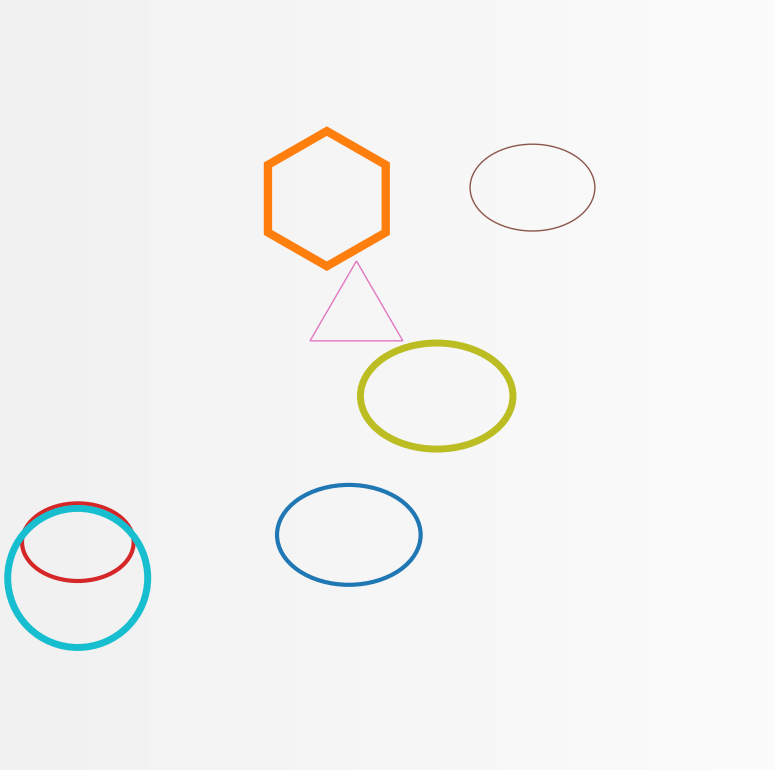[{"shape": "oval", "thickness": 1.5, "radius": 0.46, "center": [0.45, 0.305]}, {"shape": "hexagon", "thickness": 3, "radius": 0.44, "center": [0.422, 0.742]}, {"shape": "oval", "thickness": 1.5, "radius": 0.36, "center": [0.1, 0.296]}, {"shape": "oval", "thickness": 0.5, "radius": 0.4, "center": [0.687, 0.756]}, {"shape": "triangle", "thickness": 0.5, "radius": 0.35, "center": [0.46, 0.592]}, {"shape": "oval", "thickness": 2.5, "radius": 0.49, "center": [0.563, 0.486]}, {"shape": "circle", "thickness": 2.5, "radius": 0.45, "center": [0.1, 0.249]}]